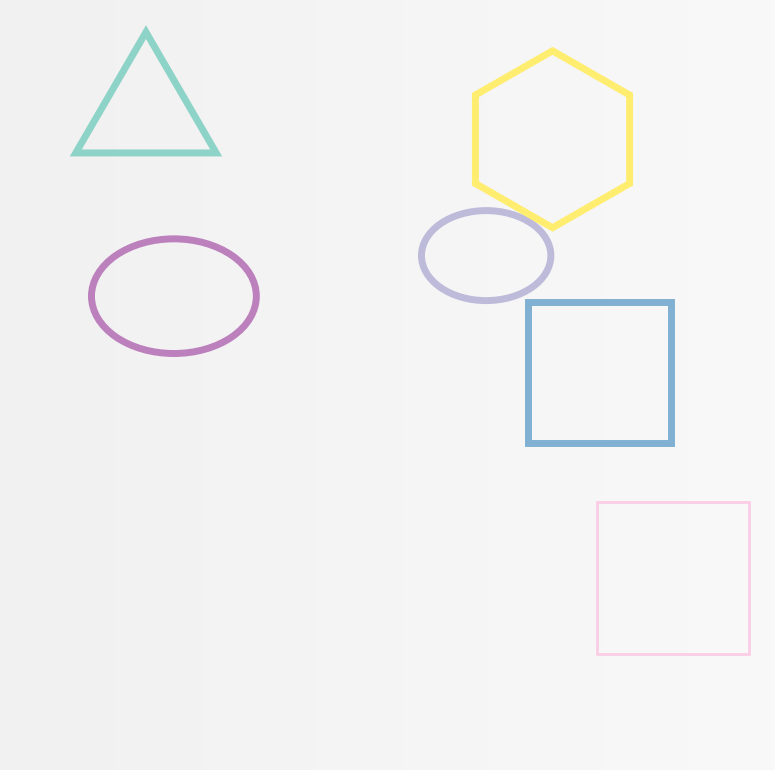[{"shape": "triangle", "thickness": 2.5, "radius": 0.52, "center": [0.188, 0.854]}, {"shape": "oval", "thickness": 2.5, "radius": 0.42, "center": [0.627, 0.668]}, {"shape": "square", "thickness": 2.5, "radius": 0.46, "center": [0.774, 0.516]}, {"shape": "square", "thickness": 1, "radius": 0.49, "center": [0.868, 0.249]}, {"shape": "oval", "thickness": 2.5, "radius": 0.53, "center": [0.224, 0.615]}, {"shape": "hexagon", "thickness": 2.5, "radius": 0.57, "center": [0.713, 0.819]}]